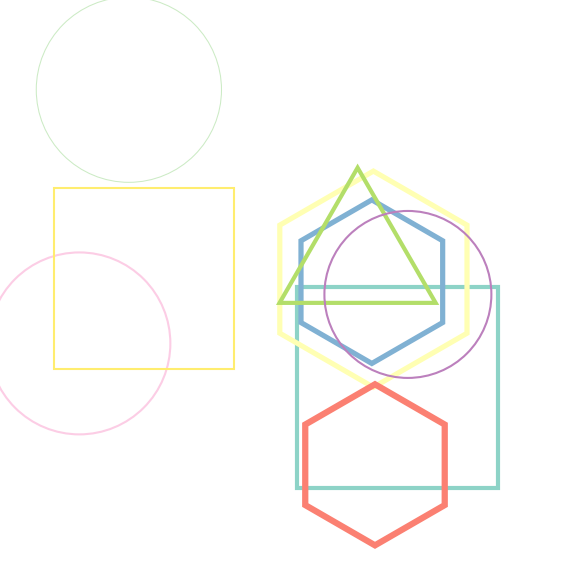[{"shape": "square", "thickness": 2, "radius": 0.87, "center": [0.689, 0.329]}, {"shape": "hexagon", "thickness": 2.5, "radius": 0.94, "center": [0.647, 0.516]}, {"shape": "hexagon", "thickness": 3, "radius": 0.7, "center": [0.649, 0.194]}, {"shape": "hexagon", "thickness": 2.5, "radius": 0.71, "center": [0.644, 0.511]}, {"shape": "triangle", "thickness": 2, "radius": 0.78, "center": [0.619, 0.553]}, {"shape": "circle", "thickness": 1, "radius": 0.79, "center": [0.137, 0.404]}, {"shape": "circle", "thickness": 1, "radius": 0.72, "center": [0.706, 0.489]}, {"shape": "circle", "thickness": 0.5, "radius": 0.8, "center": [0.223, 0.844]}, {"shape": "square", "thickness": 1, "radius": 0.78, "center": [0.249, 0.517]}]